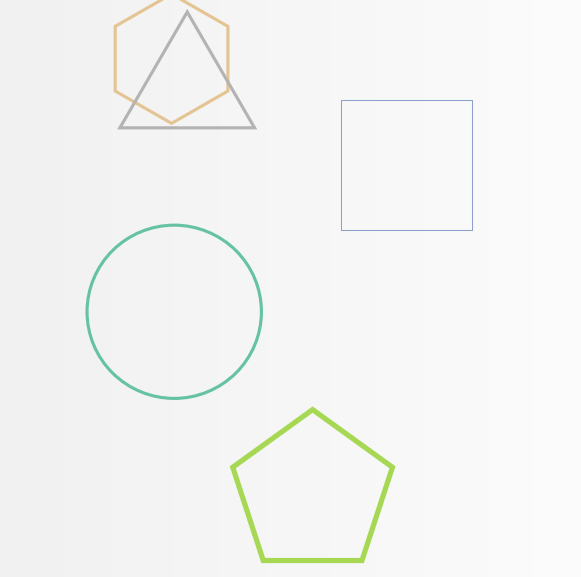[{"shape": "circle", "thickness": 1.5, "radius": 0.75, "center": [0.3, 0.459]}, {"shape": "square", "thickness": 0.5, "radius": 0.56, "center": [0.699, 0.713]}, {"shape": "pentagon", "thickness": 2.5, "radius": 0.72, "center": [0.538, 0.145]}, {"shape": "hexagon", "thickness": 1.5, "radius": 0.56, "center": [0.295, 0.897]}, {"shape": "triangle", "thickness": 1.5, "radius": 0.67, "center": [0.322, 0.845]}]